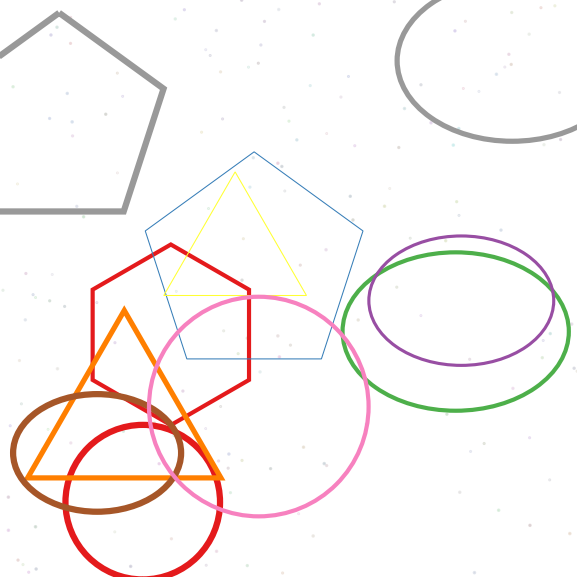[{"shape": "hexagon", "thickness": 2, "radius": 0.78, "center": [0.296, 0.419]}, {"shape": "circle", "thickness": 3, "radius": 0.67, "center": [0.247, 0.13]}, {"shape": "pentagon", "thickness": 0.5, "radius": 0.99, "center": [0.44, 0.538]}, {"shape": "oval", "thickness": 2, "radius": 0.98, "center": [0.789, 0.425]}, {"shape": "oval", "thickness": 1.5, "radius": 0.8, "center": [0.799, 0.478]}, {"shape": "triangle", "thickness": 2.5, "radius": 0.97, "center": [0.215, 0.268]}, {"shape": "triangle", "thickness": 0.5, "radius": 0.71, "center": [0.407, 0.559]}, {"shape": "oval", "thickness": 3, "radius": 0.73, "center": [0.168, 0.215]}, {"shape": "circle", "thickness": 2, "radius": 0.95, "center": [0.448, 0.295]}, {"shape": "pentagon", "thickness": 3, "radius": 0.95, "center": [0.102, 0.787]}, {"shape": "oval", "thickness": 2.5, "radius": 1.0, "center": [0.887, 0.894]}]